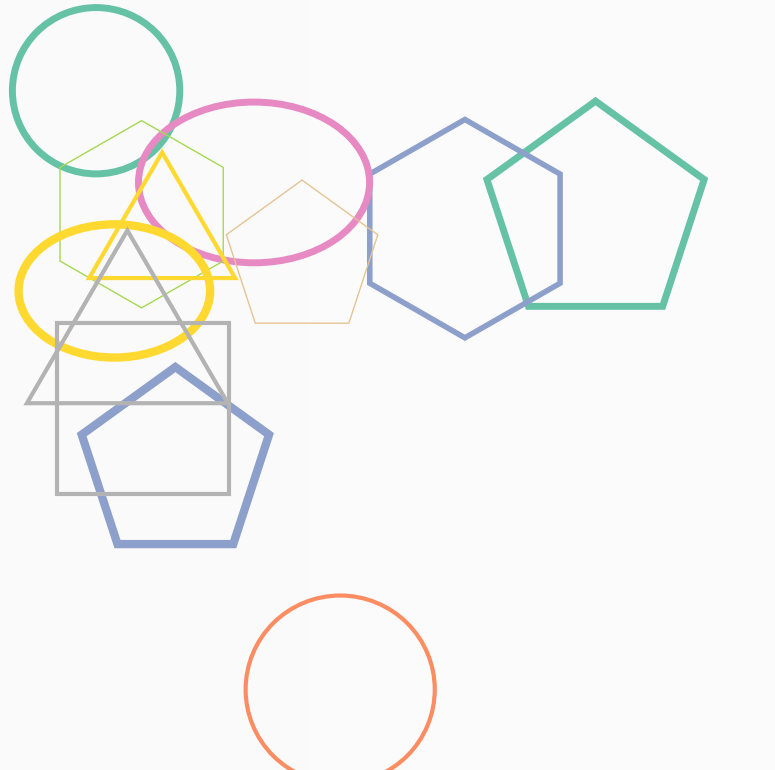[{"shape": "pentagon", "thickness": 2.5, "radius": 0.74, "center": [0.768, 0.721]}, {"shape": "circle", "thickness": 2.5, "radius": 0.54, "center": [0.124, 0.882]}, {"shape": "circle", "thickness": 1.5, "radius": 0.61, "center": [0.439, 0.105]}, {"shape": "pentagon", "thickness": 3, "radius": 0.64, "center": [0.226, 0.396]}, {"shape": "hexagon", "thickness": 2, "radius": 0.71, "center": [0.6, 0.703]}, {"shape": "oval", "thickness": 2.5, "radius": 0.75, "center": [0.328, 0.763]}, {"shape": "hexagon", "thickness": 0.5, "radius": 0.61, "center": [0.183, 0.722]}, {"shape": "triangle", "thickness": 1.5, "radius": 0.54, "center": [0.209, 0.693]}, {"shape": "oval", "thickness": 3, "radius": 0.62, "center": [0.148, 0.622]}, {"shape": "pentagon", "thickness": 0.5, "radius": 0.51, "center": [0.39, 0.663]}, {"shape": "triangle", "thickness": 1.5, "radius": 0.75, "center": [0.164, 0.551]}, {"shape": "square", "thickness": 1.5, "radius": 0.56, "center": [0.184, 0.47]}]